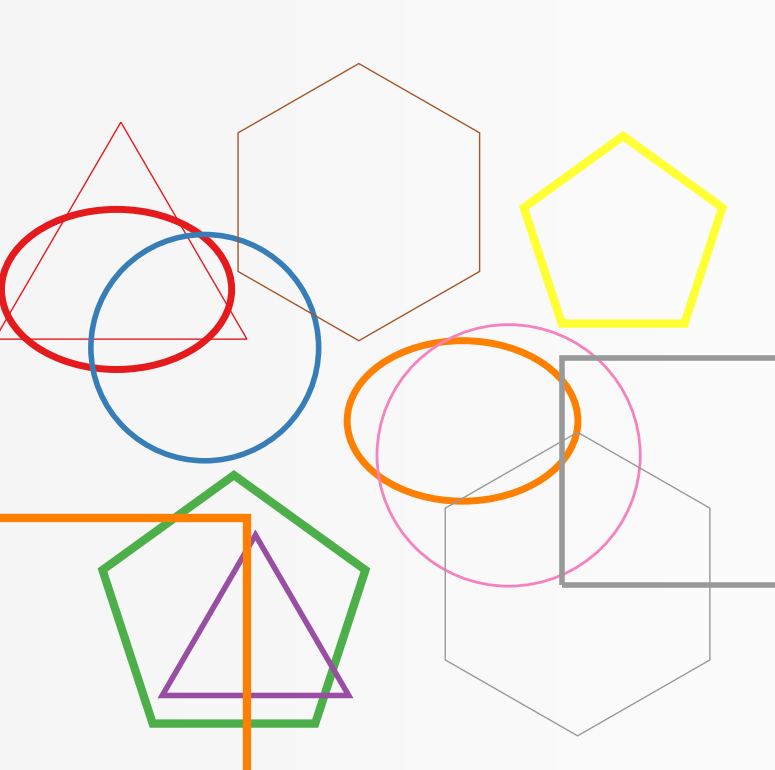[{"shape": "oval", "thickness": 2.5, "radius": 0.74, "center": [0.15, 0.624]}, {"shape": "triangle", "thickness": 0.5, "radius": 0.94, "center": [0.156, 0.653]}, {"shape": "circle", "thickness": 2, "radius": 0.73, "center": [0.264, 0.549]}, {"shape": "pentagon", "thickness": 3, "radius": 0.89, "center": [0.302, 0.205]}, {"shape": "triangle", "thickness": 2, "radius": 0.69, "center": [0.33, 0.166]}, {"shape": "square", "thickness": 3, "radius": 0.94, "center": [0.13, 0.139]}, {"shape": "oval", "thickness": 2.5, "radius": 0.74, "center": [0.597, 0.453]}, {"shape": "pentagon", "thickness": 3, "radius": 0.67, "center": [0.804, 0.689]}, {"shape": "hexagon", "thickness": 0.5, "radius": 0.9, "center": [0.463, 0.737]}, {"shape": "circle", "thickness": 1, "radius": 0.85, "center": [0.656, 0.409]}, {"shape": "hexagon", "thickness": 0.5, "radius": 0.99, "center": [0.745, 0.241]}, {"shape": "square", "thickness": 2, "radius": 0.74, "center": [0.873, 0.388]}]